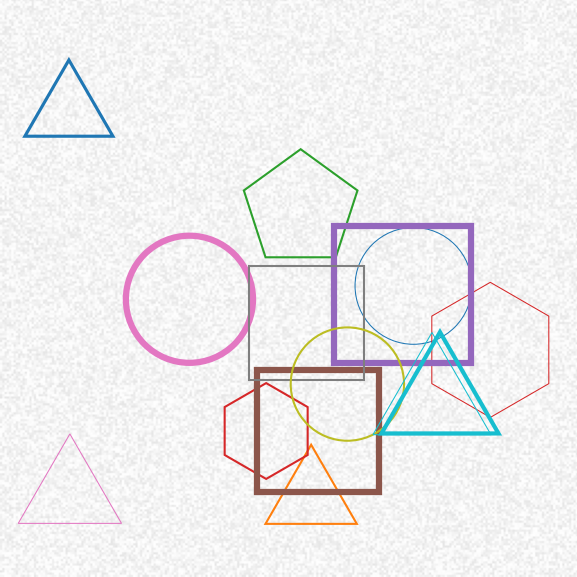[{"shape": "triangle", "thickness": 1.5, "radius": 0.44, "center": [0.119, 0.807]}, {"shape": "circle", "thickness": 0.5, "radius": 0.51, "center": [0.716, 0.504]}, {"shape": "triangle", "thickness": 1, "radius": 0.46, "center": [0.539, 0.138]}, {"shape": "pentagon", "thickness": 1, "radius": 0.52, "center": [0.521, 0.637]}, {"shape": "hexagon", "thickness": 1, "radius": 0.41, "center": [0.461, 0.253]}, {"shape": "hexagon", "thickness": 0.5, "radius": 0.58, "center": [0.849, 0.393]}, {"shape": "square", "thickness": 3, "radius": 0.59, "center": [0.697, 0.489]}, {"shape": "square", "thickness": 3, "radius": 0.53, "center": [0.55, 0.253]}, {"shape": "circle", "thickness": 3, "radius": 0.55, "center": [0.328, 0.481]}, {"shape": "triangle", "thickness": 0.5, "radius": 0.52, "center": [0.121, 0.144]}, {"shape": "square", "thickness": 1, "radius": 0.5, "center": [0.53, 0.44]}, {"shape": "circle", "thickness": 1, "radius": 0.49, "center": [0.602, 0.334]}, {"shape": "triangle", "thickness": 0.5, "radius": 0.59, "center": [0.748, 0.305]}, {"shape": "triangle", "thickness": 2, "radius": 0.58, "center": [0.762, 0.307]}]